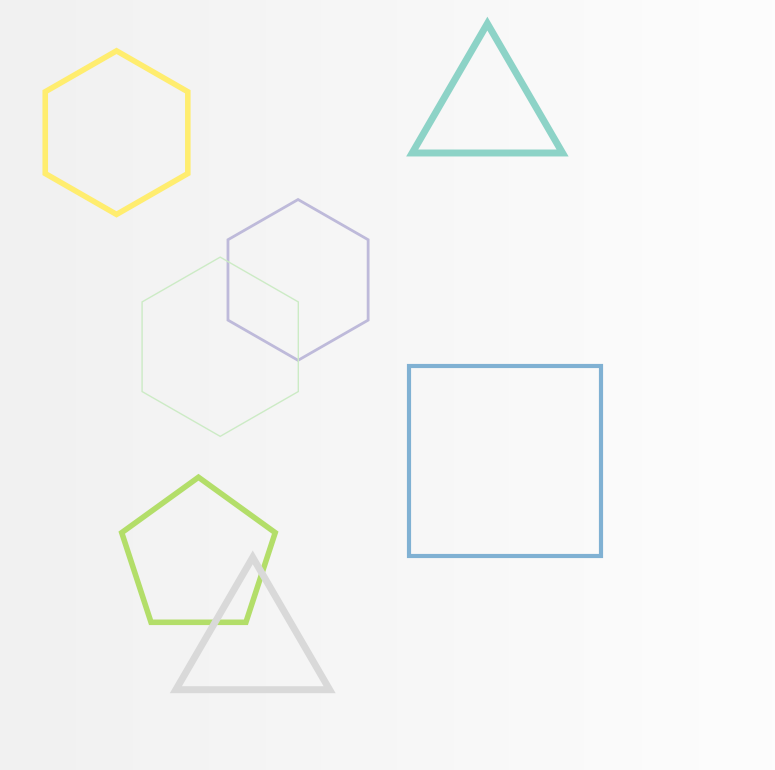[{"shape": "triangle", "thickness": 2.5, "radius": 0.56, "center": [0.629, 0.857]}, {"shape": "hexagon", "thickness": 1, "radius": 0.52, "center": [0.385, 0.636]}, {"shape": "square", "thickness": 1.5, "radius": 0.62, "center": [0.652, 0.402]}, {"shape": "pentagon", "thickness": 2, "radius": 0.52, "center": [0.256, 0.276]}, {"shape": "triangle", "thickness": 2.5, "radius": 0.57, "center": [0.326, 0.162]}, {"shape": "hexagon", "thickness": 0.5, "radius": 0.58, "center": [0.284, 0.55]}, {"shape": "hexagon", "thickness": 2, "radius": 0.53, "center": [0.15, 0.828]}]